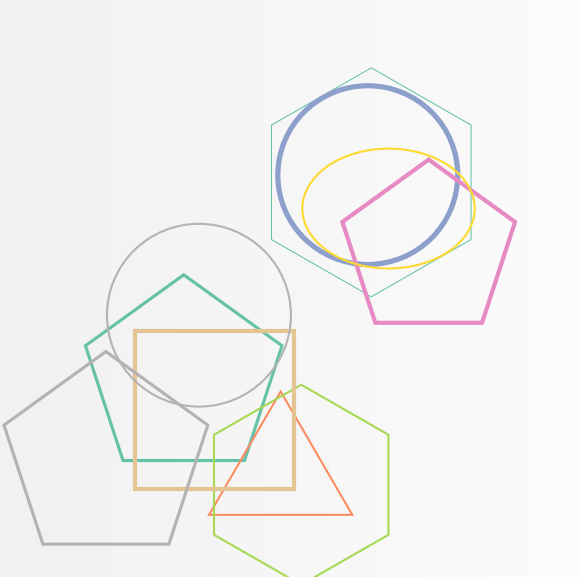[{"shape": "pentagon", "thickness": 1.5, "radius": 0.89, "center": [0.316, 0.346]}, {"shape": "hexagon", "thickness": 0.5, "radius": 0.99, "center": [0.639, 0.683]}, {"shape": "triangle", "thickness": 1, "radius": 0.71, "center": [0.483, 0.179]}, {"shape": "circle", "thickness": 2.5, "radius": 0.77, "center": [0.633, 0.696]}, {"shape": "pentagon", "thickness": 2, "radius": 0.78, "center": [0.738, 0.567]}, {"shape": "hexagon", "thickness": 1, "radius": 0.87, "center": [0.518, 0.16]}, {"shape": "oval", "thickness": 1, "radius": 0.74, "center": [0.668, 0.638]}, {"shape": "square", "thickness": 2, "radius": 0.68, "center": [0.369, 0.289]}, {"shape": "circle", "thickness": 1, "radius": 0.79, "center": [0.342, 0.453]}, {"shape": "pentagon", "thickness": 1.5, "radius": 0.92, "center": [0.182, 0.206]}]